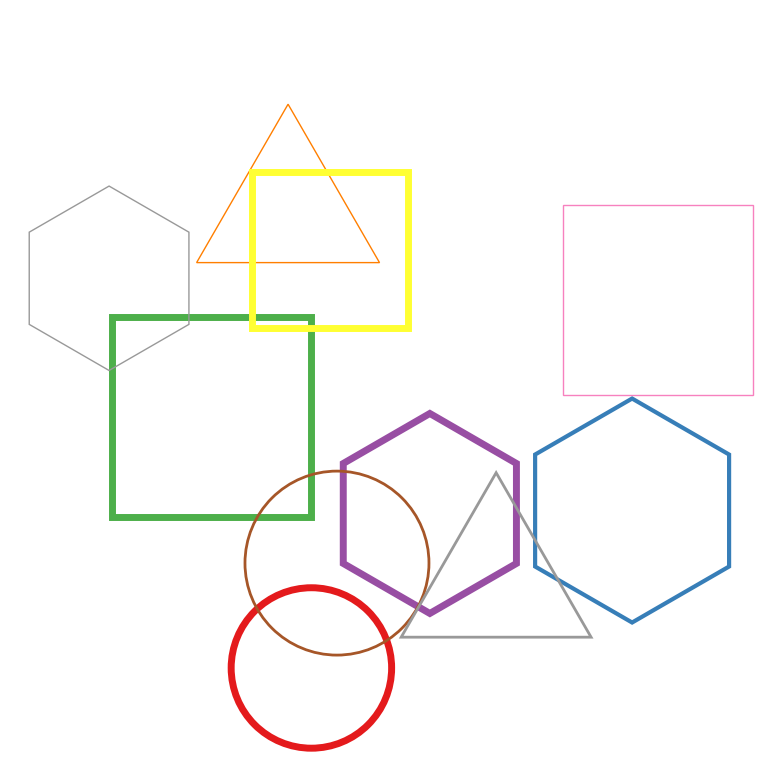[{"shape": "circle", "thickness": 2.5, "radius": 0.52, "center": [0.404, 0.133]}, {"shape": "hexagon", "thickness": 1.5, "radius": 0.73, "center": [0.821, 0.337]}, {"shape": "square", "thickness": 2.5, "radius": 0.65, "center": [0.275, 0.458]}, {"shape": "hexagon", "thickness": 2.5, "radius": 0.65, "center": [0.558, 0.333]}, {"shape": "triangle", "thickness": 0.5, "radius": 0.69, "center": [0.374, 0.728]}, {"shape": "square", "thickness": 2.5, "radius": 0.51, "center": [0.429, 0.675]}, {"shape": "circle", "thickness": 1, "radius": 0.6, "center": [0.438, 0.269]}, {"shape": "square", "thickness": 0.5, "radius": 0.62, "center": [0.854, 0.611]}, {"shape": "triangle", "thickness": 1, "radius": 0.71, "center": [0.644, 0.244]}, {"shape": "hexagon", "thickness": 0.5, "radius": 0.6, "center": [0.142, 0.639]}]